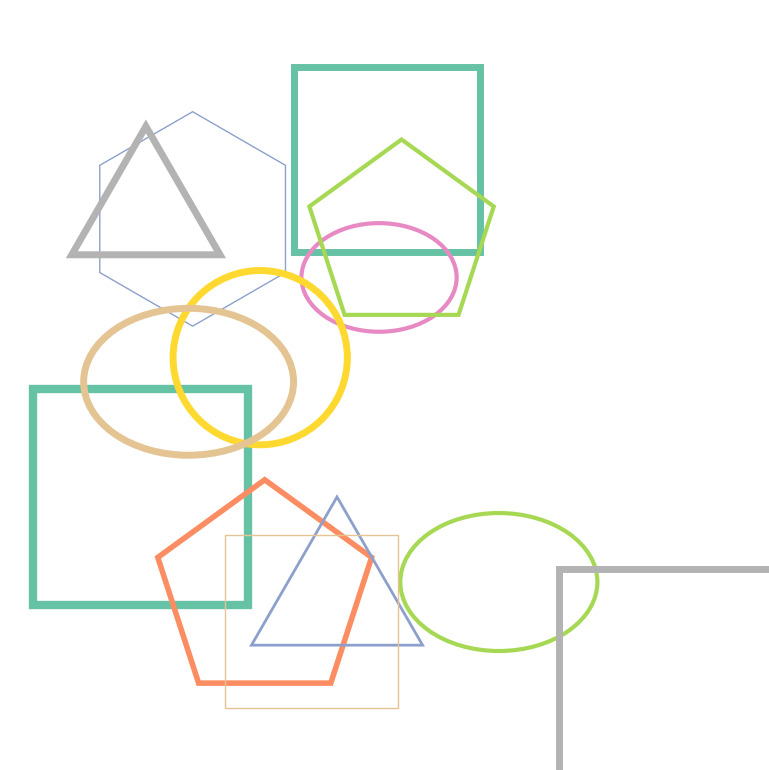[{"shape": "square", "thickness": 3, "radius": 0.7, "center": [0.183, 0.354]}, {"shape": "square", "thickness": 2.5, "radius": 0.6, "center": [0.502, 0.793]}, {"shape": "pentagon", "thickness": 2, "radius": 0.73, "center": [0.344, 0.231]}, {"shape": "hexagon", "thickness": 0.5, "radius": 0.7, "center": [0.25, 0.716]}, {"shape": "triangle", "thickness": 1, "radius": 0.64, "center": [0.438, 0.226]}, {"shape": "oval", "thickness": 1.5, "radius": 0.5, "center": [0.492, 0.64]}, {"shape": "pentagon", "thickness": 1.5, "radius": 0.63, "center": [0.522, 0.693]}, {"shape": "oval", "thickness": 1.5, "radius": 0.64, "center": [0.648, 0.244]}, {"shape": "circle", "thickness": 2.5, "radius": 0.57, "center": [0.338, 0.535]}, {"shape": "square", "thickness": 0.5, "radius": 0.56, "center": [0.405, 0.193]}, {"shape": "oval", "thickness": 2.5, "radius": 0.68, "center": [0.245, 0.504]}, {"shape": "square", "thickness": 2.5, "radius": 0.7, "center": [0.866, 0.121]}, {"shape": "triangle", "thickness": 2.5, "radius": 0.56, "center": [0.189, 0.725]}]